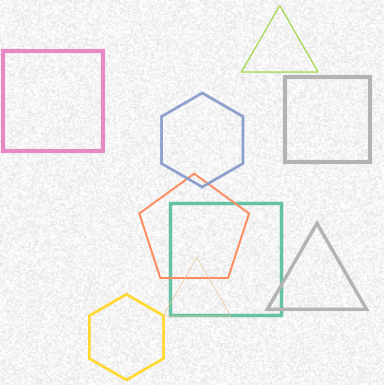[{"shape": "square", "thickness": 2.5, "radius": 0.72, "center": [0.585, 0.328]}, {"shape": "pentagon", "thickness": 1.5, "radius": 0.75, "center": [0.504, 0.399]}, {"shape": "hexagon", "thickness": 2, "radius": 0.61, "center": [0.525, 0.636]}, {"shape": "square", "thickness": 3, "radius": 0.65, "center": [0.137, 0.737]}, {"shape": "triangle", "thickness": 1, "radius": 0.58, "center": [0.727, 0.87]}, {"shape": "hexagon", "thickness": 2, "radius": 0.56, "center": [0.328, 0.124]}, {"shape": "triangle", "thickness": 0.5, "radius": 0.51, "center": [0.511, 0.23]}, {"shape": "square", "thickness": 3, "radius": 0.55, "center": [0.851, 0.689]}, {"shape": "triangle", "thickness": 2.5, "radius": 0.74, "center": [0.823, 0.271]}]